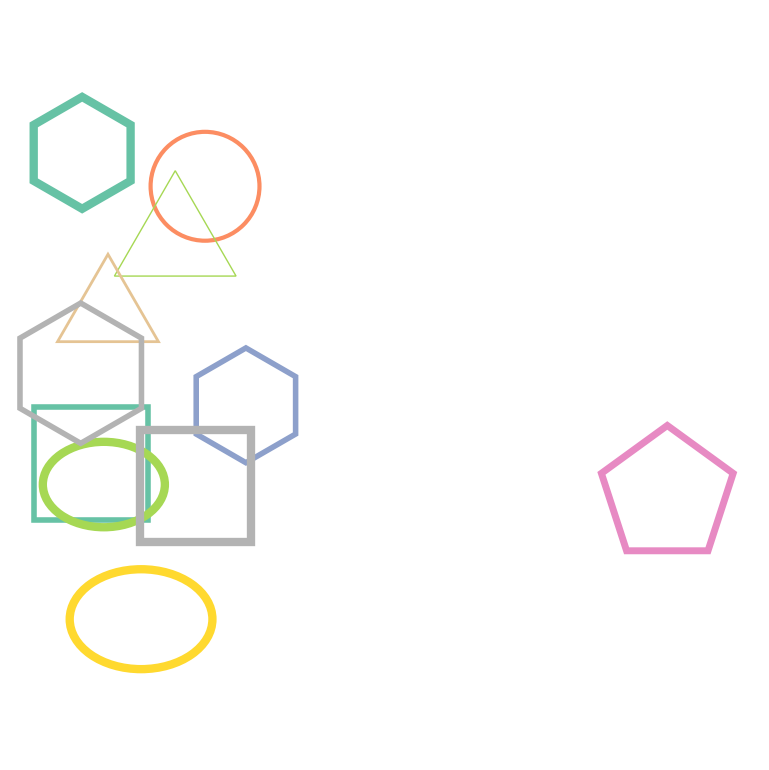[{"shape": "square", "thickness": 2, "radius": 0.37, "center": [0.118, 0.398]}, {"shape": "hexagon", "thickness": 3, "radius": 0.36, "center": [0.107, 0.801]}, {"shape": "circle", "thickness": 1.5, "radius": 0.35, "center": [0.266, 0.758]}, {"shape": "hexagon", "thickness": 2, "radius": 0.37, "center": [0.319, 0.474]}, {"shape": "pentagon", "thickness": 2.5, "radius": 0.45, "center": [0.867, 0.357]}, {"shape": "triangle", "thickness": 0.5, "radius": 0.46, "center": [0.228, 0.687]}, {"shape": "oval", "thickness": 3, "radius": 0.4, "center": [0.135, 0.371]}, {"shape": "oval", "thickness": 3, "radius": 0.46, "center": [0.183, 0.196]}, {"shape": "triangle", "thickness": 1, "radius": 0.38, "center": [0.14, 0.594]}, {"shape": "square", "thickness": 3, "radius": 0.36, "center": [0.254, 0.369]}, {"shape": "hexagon", "thickness": 2, "radius": 0.46, "center": [0.105, 0.515]}]